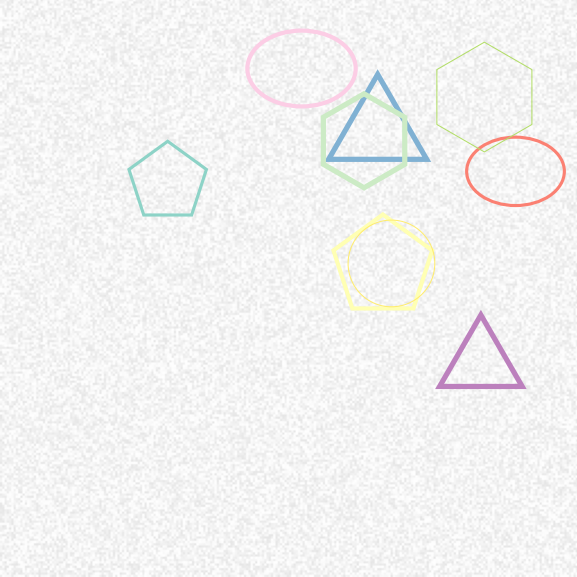[{"shape": "pentagon", "thickness": 1.5, "radius": 0.35, "center": [0.29, 0.684]}, {"shape": "pentagon", "thickness": 2, "radius": 0.45, "center": [0.663, 0.538]}, {"shape": "oval", "thickness": 1.5, "radius": 0.42, "center": [0.893, 0.702]}, {"shape": "triangle", "thickness": 2.5, "radius": 0.49, "center": [0.654, 0.772]}, {"shape": "hexagon", "thickness": 0.5, "radius": 0.48, "center": [0.839, 0.831]}, {"shape": "oval", "thickness": 2, "radius": 0.47, "center": [0.522, 0.88]}, {"shape": "triangle", "thickness": 2.5, "radius": 0.41, "center": [0.833, 0.371]}, {"shape": "hexagon", "thickness": 2.5, "radius": 0.41, "center": [0.63, 0.755]}, {"shape": "circle", "thickness": 0.5, "radius": 0.38, "center": [0.678, 0.543]}]